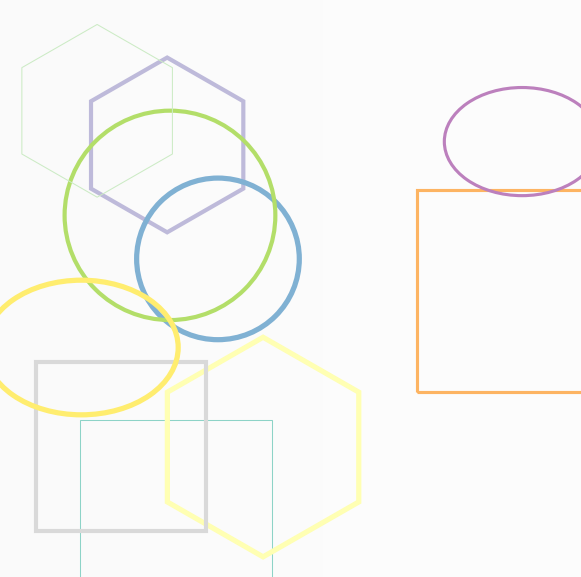[{"shape": "square", "thickness": 0.5, "radius": 0.83, "center": [0.303, 0.107]}, {"shape": "hexagon", "thickness": 2.5, "radius": 0.95, "center": [0.453, 0.225]}, {"shape": "hexagon", "thickness": 2, "radius": 0.76, "center": [0.288, 0.748]}, {"shape": "circle", "thickness": 2.5, "radius": 0.7, "center": [0.375, 0.551]}, {"shape": "square", "thickness": 1.5, "radius": 0.87, "center": [0.891, 0.495]}, {"shape": "circle", "thickness": 2, "radius": 0.91, "center": [0.292, 0.626]}, {"shape": "square", "thickness": 2, "radius": 0.73, "center": [0.209, 0.225]}, {"shape": "oval", "thickness": 1.5, "radius": 0.67, "center": [0.898, 0.754]}, {"shape": "hexagon", "thickness": 0.5, "radius": 0.75, "center": [0.167, 0.807]}, {"shape": "oval", "thickness": 2.5, "radius": 0.83, "center": [0.14, 0.397]}]